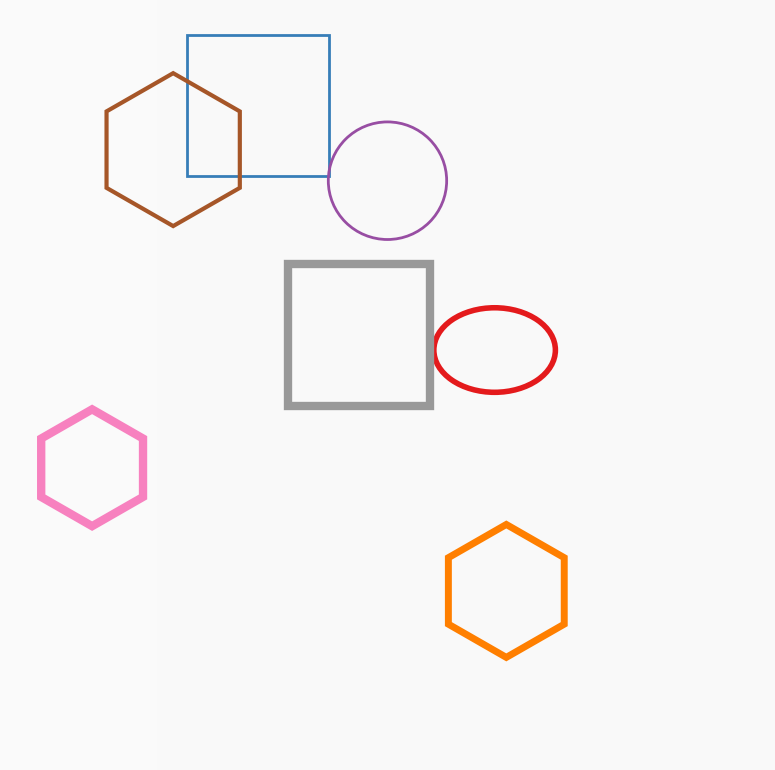[{"shape": "oval", "thickness": 2, "radius": 0.39, "center": [0.638, 0.545]}, {"shape": "square", "thickness": 1, "radius": 0.46, "center": [0.333, 0.863]}, {"shape": "circle", "thickness": 1, "radius": 0.38, "center": [0.5, 0.765]}, {"shape": "hexagon", "thickness": 2.5, "radius": 0.43, "center": [0.653, 0.233]}, {"shape": "hexagon", "thickness": 1.5, "radius": 0.5, "center": [0.223, 0.806]}, {"shape": "hexagon", "thickness": 3, "radius": 0.38, "center": [0.119, 0.393]}, {"shape": "square", "thickness": 3, "radius": 0.46, "center": [0.463, 0.565]}]